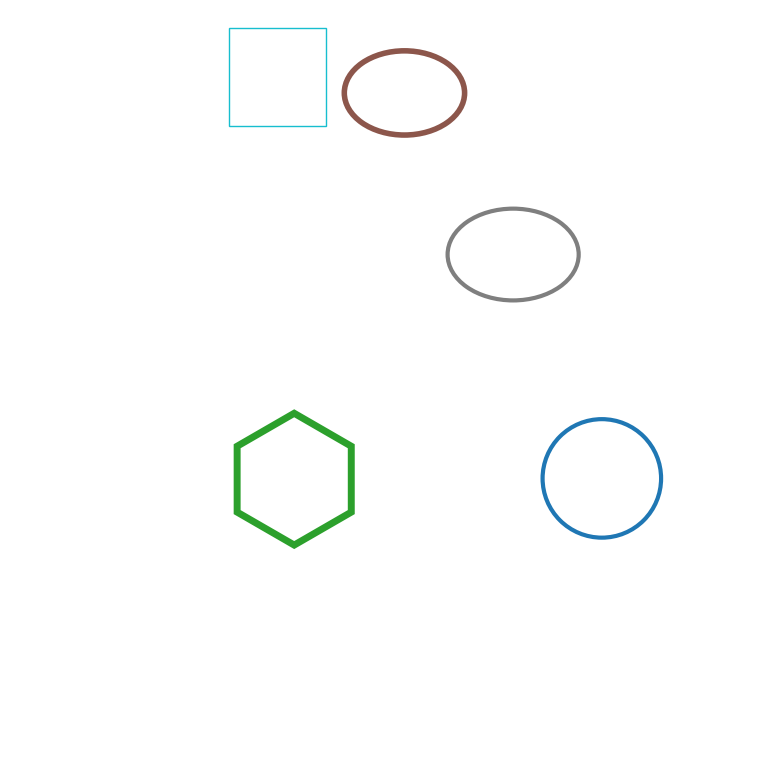[{"shape": "circle", "thickness": 1.5, "radius": 0.38, "center": [0.782, 0.379]}, {"shape": "hexagon", "thickness": 2.5, "radius": 0.43, "center": [0.382, 0.378]}, {"shape": "oval", "thickness": 2, "radius": 0.39, "center": [0.525, 0.879]}, {"shape": "oval", "thickness": 1.5, "radius": 0.43, "center": [0.666, 0.669]}, {"shape": "square", "thickness": 0.5, "radius": 0.32, "center": [0.36, 0.9]}]